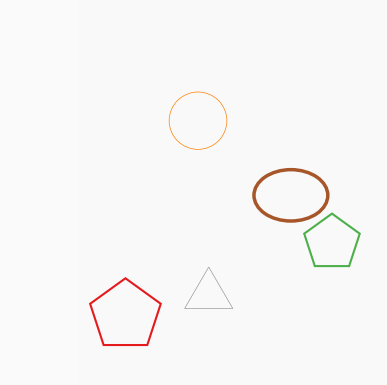[{"shape": "pentagon", "thickness": 1.5, "radius": 0.48, "center": [0.324, 0.181]}, {"shape": "pentagon", "thickness": 1.5, "radius": 0.38, "center": [0.857, 0.37]}, {"shape": "circle", "thickness": 0.5, "radius": 0.37, "center": [0.511, 0.687]}, {"shape": "oval", "thickness": 2.5, "radius": 0.48, "center": [0.751, 0.493]}, {"shape": "triangle", "thickness": 0.5, "radius": 0.36, "center": [0.539, 0.235]}]